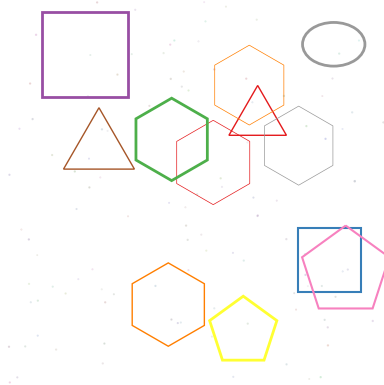[{"shape": "hexagon", "thickness": 0.5, "radius": 0.55, "center": [0.554, 0.578]}, {"shape": "triangle", "thickness": 1, "radius": 0.43, "center": [0.669, 0.692]}, {"shape": "square", "thickness": 1.5, "radius": 0.41, "center": [0.856, 0.325]}, {"shape": "hexagon", "thickness": 2, "radius": 0.54, "center": [0.446, 0.638]}, {"shape": "square", "thickness": 2, "radius": 0.55, "center": [0.22, 0.858]}, {"shape": "hexagon", "thickness": 0.5, "radius": 0.52, "center": [0.648, 0.779]}, {"shape": "hexagon", "thickness": 1, "radius": 0.54, "center": [0.437, 0.209]}, {"shape": "pentagon", "thickness": 2, "radius": 0.46, "center": [0.632, 0.139]}, {"shape": "triangle", "thickness": 1, "radius": 0.53, "center": [0.257, 0.614]}, {"shape": "pentagon", "thickness": 1.5, "radius": 0.6, "center": [0.898, 0.295]}, {"shape": "oval", "thickness": 2, "radius": 0.41, "center": [0.867, 0.885]}, {"shape": "hexagon", "thickness": 0.5, "radius": 0.51, "center": [0.776, 0.622]}]